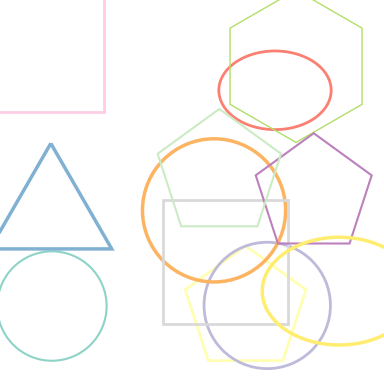[{"shape": "circle", "thickness": 1.5, "radius": 0.71, "center": [0.135, 0.205]}, {"shape": "pentagon", "thickness": 2, "radius": 0.82, "center": [0.638, 0.197]}, {"shape": "circle", "thickness": 2, "radius": 0.82, "center": [0.694, 0.207]}, {"shape": "oval", "thickness": 2, "radius": 0.73, "center": [0.714, 0.765]}, {"shape": "triangle", "thickness": 2.5, "radius": 0.91, "center": [0.132, 0.445]}, {"shape": "circle", "thickness": 2.5, "radius": 0.93, "center": [0.556, 0.454]}, {"shape": "hexagon", "thickness": 1, "radius": 0.99, "center": [0.769, 0.828]}, {"shape": "square", "thickness": 2, "radius": 0.84, "center": [0.104, 0.875]}, {"shape": "square", "thickness": 2, "radius": 0.81, "center": [0.586, 0.32]}, {"shape": "pentagon", "thickness": 1.5, "radius": 0.79, "center": [0.815, 0.496]}, {"shape": "pentagon", "thickness": 1.5, "radius": 0.84, "center": [0.57, 0.549]}, {"shape": "oval", "thickness": 2.5, "radius": 1.0, "center": [0.881, 0.244]}]